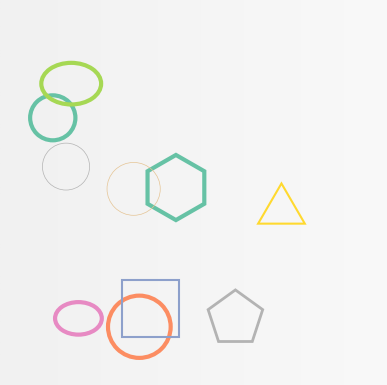[{"shape": "hexagon", "thickness": 3, "radius": 0.42, "center": [0.454, 0.513]}, {"shape": "circle", "thickness": 3, "radius": 0.29, "center": [0.136, 0.694]}, {"shape": "circle", "thickness": 3, "radius": 0.4, "center": [0.36, 0.151]}, {"shape": "square", "thickness": 1.5, "radius": 0.37, "center": [0.388, 0.198]}, {"shape": "oval", "thickness": 3, "radius": 0.3, "center": [0.202, 0.173]}, {"shape": "oval", "thickness": 3, "radius": 0.39, "center": [0.184, 0.783]}, {"shape": "triangle", "thickness": 1.5, "radius": 0.35, "center": [0.726, 0.454]}, {"shape": "circle", "thickness": 0.5, "radius": 0.34, "center": [0.345, 0.509]}, {"shape": "circle", "thickness": 0.5, "radius": 0.3, "center": [0.17, 0.567]}, {"shape": "pentagon", "thickness": 2, "radius": 0.37, "center": [0.608, 0.173]}]